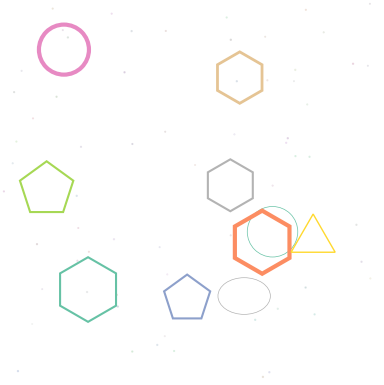[{"shape": "circle", "thickness": 0.5, "radius": 0.33, "center": [0.708, 0.398]}, {"shape": "hexagon", "thickness": 1.5, "radius": 0.42, "center": [0.229, 0.248]}, {"shape": "hexagon", "thickness": 3, "radius": 0.41, "center": [0.681, 0.371]}, {"shape": "pentagon", "thickness": 1.5, "radius": 0.31, "center": [0.486, 0.224]}, {"shape": "circle", "thickness": 3, "radius": 0.32, "center": [0.166, 0.871]}, {"shape": "pentagon", "thickness": 1.5, "radius": 0.36, "center": [0.121, 0.508]}, {"shape": "triangle", "thickness": 1, "radius": 0.33, "center": [0.813, 0.378]}, {"shape": "hexagon", "thickness": 2, "radius": 0.33, "center": [0.623, 0.798]}, {"shape": "oval", "thickness": 0.5, "radius": 0.34, "center": [0.634, 0.231]}, {"shape": "hexagon", "thickness": 1.5, "radius": 0.34, "center": [0.598, 0.519]}]